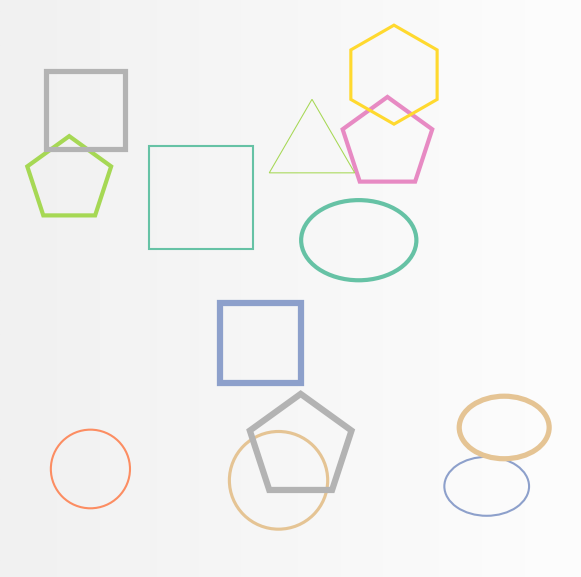[{"shape": "square", "thickness": 1, "radius": 0.45, "center": [0.346, 0.658]}, {"shape": "oval", "thickness": 2, "radius": 0.5, "center": [0.617, 0.583]}, {"shape": "circle", "thickness": 1, "radius": 0.34, "center": [0.156, 0.187]}, {"shape": "square", "thickness": 3, "radius": 0.35, "center": [0.448, 0.405]}, {"shape": "oval", "thickness": 1, "radius": 0.36, "center": [0.837, 0.157]}, {"shape": "pentagon", "thickness": 2, "radius": 0.41, "center": [0.667, 0.75]}, {"shape": "pentagon", "thickness": 2, "radius": 0.38, "center": [0.119, 0.688]}, {"shape": "triangle", "thickness": 0.5, "radius": 0.42, "center": [0.537, 0.742]}, {"shape": "hexagon", "thickness": 1.5, "radius": 0.43, "center": [0.678, 0.87]}, {"shape": "circle", "thickness": 1.5, "radius": 0.42, "center": [0.479, 0.167]}, {"shape": "oval", "thickness": 2.5, "radius": 0.39, "center": [0.867, 0.259]}, {"shape": "pentagon", "thickness": 3, "radius": 0.46, "center": [0.517, 0.225]}, {"shape": "square", "thickness": 2.5, "radius": 0.34, "center": [0.147, 0.809]}]